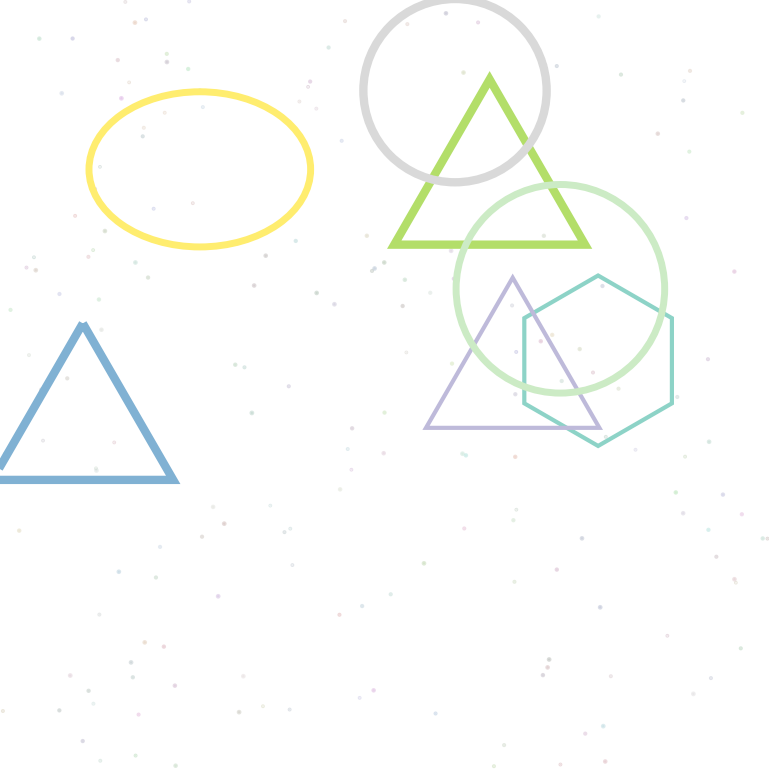[{"shape": "hexagon", "thickness": 1.5, "radius": 0.55, "center": [0.777, 0.532]}, {"shape": "triangle", "thickness": 1.5, "radius": 0.65, "center": [0.666, 0.509]}, {"shape": "triangle", "thickness": 3, "radius": 0.68, "center": [0.108, 0.445]}, {"shape": "triangle", "thickness": 3, "radius": 0.72, "center": [0.636, 0.754]}, {"shape": "circle", "thickness": 3, "radius": 0.6, "center": [0.591, 0.882]}, {"shape": "circle", "thickness": 2.5, "radius": 0.68, "center": [0.728, 0.625]}, {"shape": "oval", "thickness": 2.5, "radius": 0.72, "center": [0.259, 0.78]}]